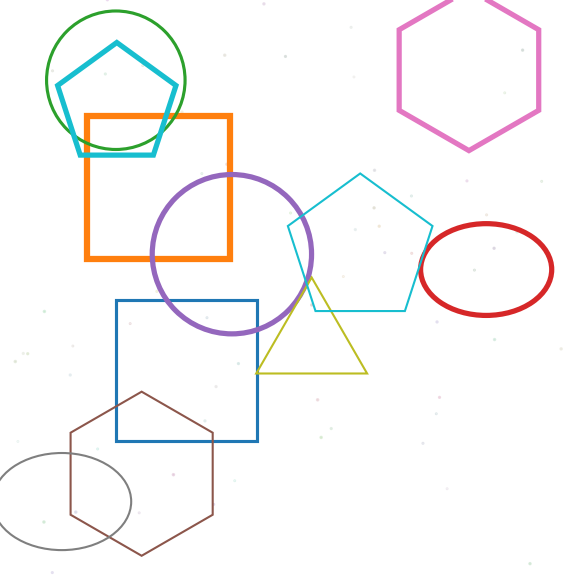[{"shape": "square", "thickness": 1.5, "radius": 0.61, "center": [0.324, 0.358]}, {"shape": "square", "thickness": 3, "radius": 0.62, "center": [0.274, 0.674]}, {"shape": "circle", "thickness": 1.5, "radius": 0.6, "center": [0.201, 0.86]}, {"shape": "oval", "thickness": 2.5, "radius": 0.57, "center": [0.842, 0.532]}, {"shape": "circle", "thickness": 2.5, "radius": 0.69, "center": [0.402, 0.559]}, {"shape": "hexagon", "thickness": 1, "radius": 0.71, "center": [0.245, 0.179]}, {"shape": "hexagon", "thickness": 2.5, "radius": 0.7, "center": [0.812, 0.878]}, {"shape": "oval", "thickness": 1, "radius": 0.6, "center": [0.107, 0.131]}, {"shape": "triangle", "thickness": 1, "radius": 0.55, "center": [0.54, 0.408]}, {"shape": "pentagon", "thickness": 1, "radius": 0.66, "center": [0.624, 0.567]}, {"shape": "pentagon", "thickness": 2.5, "radius": 0.54, "center": [0.202, 0.818]}]